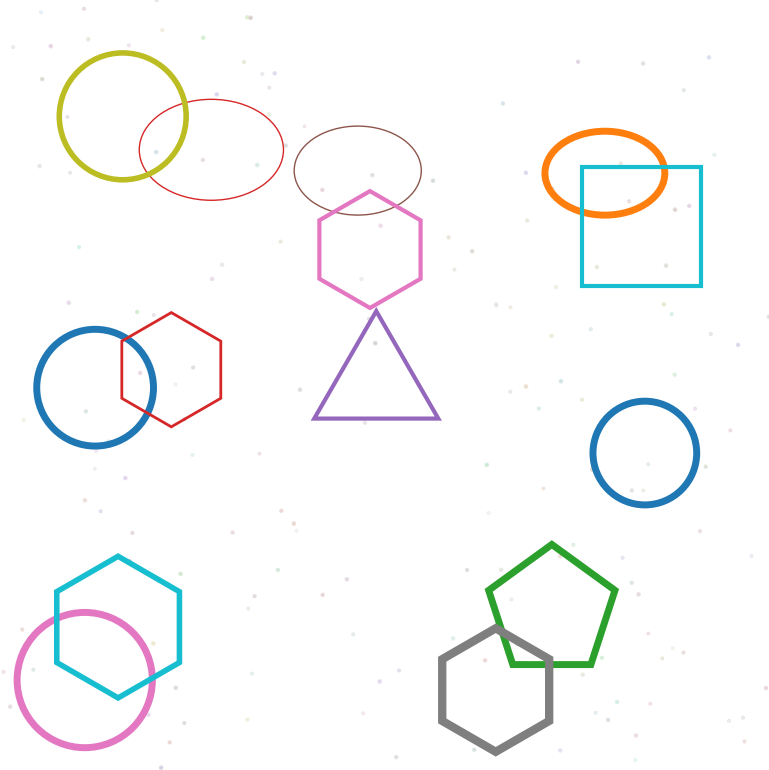[{"shape": "circle", "thickness": 2.5, "radius": 0.34, "center": [0.837, 0.412]}, {"shape": "circle", "thickness": 2.5, "radius": 0.38, "center": [0.124, 0.497]}, {"shape": "oval", "thickness": 2.5, "radius": 0.39, "center": [0.786, 0.775]}, {"shape": "pentagon", "thickness": 2.5, "radius": 0.43, "center": [0.717, 0.207]}, {"shape": "hexagon", "thickness": 1, "radius": 0.37, "center": [0.222, 0.52]}, {"shape": "oval", "thickness": 0.5, "radius": 0.47, "center": [0.275, 0.805]}, {"shape": "triangle", "thickness": 1.5, "radius": 0.47, "center": [0.489, 0.503]}, {"shape": "oval", "thickness": 0.5, "radius": 0.41, "center": [0.465, 0.778]}, {"shape": "circle", "thickness": 2.5, "radius": 0.44, "center": [0.11, 0.117]}, {"shape": "hexagon", "thickness": 1.5, "radius": 0.38, "center": [0.48, 0.676]}, {"shape": "hexagon", "thickness": 3, "radius": 0.4, "center": [0.644, 0.104]}, {"shape": "circle", "thickness": 2, "radius": 0.41, "center": [0.159, 0.849]}, {"shape": "square", "thickness": 1.5, "radius": 0.39, "center": [0.833, 0.706]}, {"shape": "hexagon", "thickness": 2, "radius": 0.46, "center": [0.153, 0.186]}]